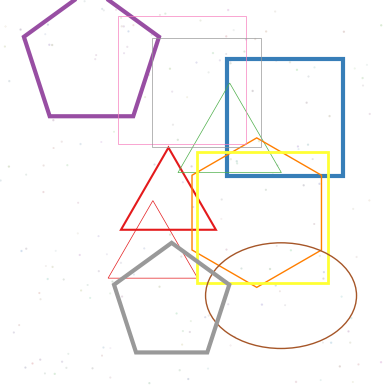[{"shape": "triangle", "thickness": 0.5, "radius": 0.67, "center": [0.397, 0.345]}, {"shape": "triangle", "thickness": 1.5, "radius": 0.71, "center": [0.437, 0.474]}, {"shape": "square", "thickness": 3, "radius": 0.75, "center": [0.74, 0.695]}, {"shape": "triangle", "thickness": 0.5, "radius": 0.78, "center": [0.597, 0.629]}, {"shape": "pentagon", "thickness": 3, "radius": 0.92, "center": [0.238, 0.847]}, {"shape": "hexagon", "thickness": 1, "radius": 0.97, "center": [0.667, 0.448]}, {"shape": "square", "thickness": 2, "radius": 0.86, "center": [0.682, 0.435]}, {"shape": "oval", "thickness": 1, "radius": 0.98, "center": [0.73, 0.232]}, {"shape": "square", "thickness": 0.5, "radius": 0.83, "center": [0.473, 0.792]}, {"shape": "square", "thickness": 0.5, "radius": 0.71, "center": [0.536, 0.759]}, {"shape": "pentagon", "thickness": 3, "radius": 0.79, "center": [0.446, 0.212]}]